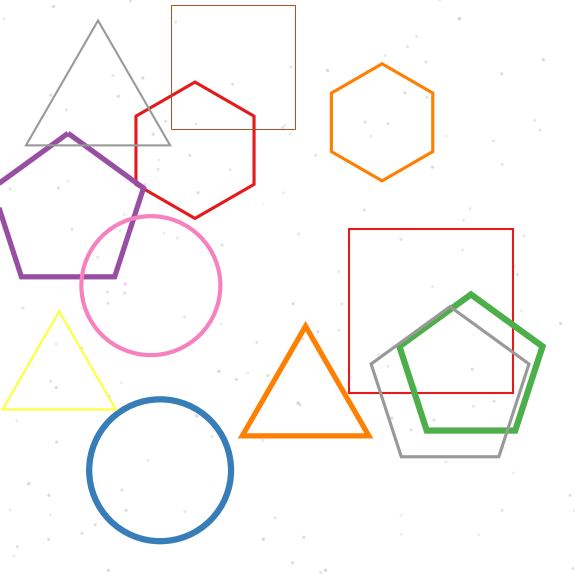[{"shape": "hexagon", "thickness": 1.5, "radius": 0.59, "center": [0.338, 0.739]}, {"shape": "square", "thickness": 1, "radius": 0.71, "center": [0.746, 0.461]}, {"shape": "circle", "thickness": 3, "radius": 0.61, "center": [0.277, 0.185]}, {"shape": "pentagon", "thickness": 3, "radius": 0.65, "center": [0.816, 0.359]}, {"shape": "pentagon", "thickness": 2.5, "radius": 0.69, "center": [0.118, 0.631]}, {"shape": "hexagon", "thickness": 1.5, "radius": 0.51, "center": [0.662, 0.787]}, {"shape": "triangle", "thickness": 2.5, "radius": 0.63, "center": [0.529, 0.308]}, {"shape": "triangle", "thickness": 1, "radius": 0.57, "center": [0.102, 0.347]}, {"shape": "square", "thickness": 0.5, "radius": 0.54, "center": [0.403, 0.883]}, {"shape": "circle", "thickness": 2, "radius": 0.6, "center": [0.261, 0.505]}, {"shape": "triangle", "thickness": 1, "radius": 0.72, "center": [0.17, 0.819]}, {"shape": "pentagon", "thickness": 1.5, "radius": 0.72, "center": [0.779, 0.324]}]